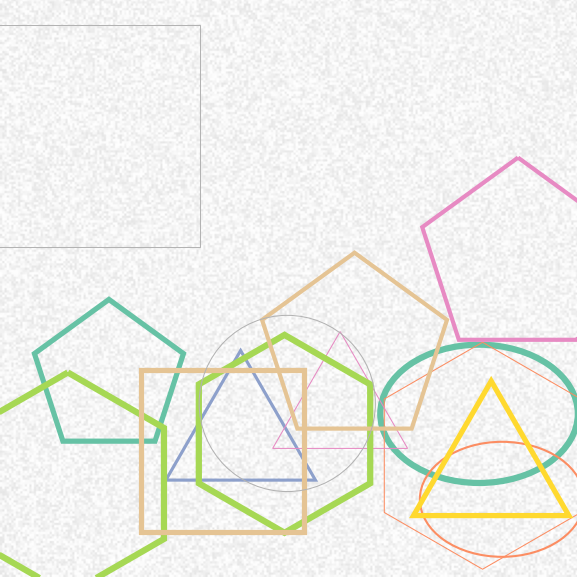[{"shape": "pentagon", "thickness": 2.5, "radius": 0.68, "center": [0.189, 0.345]}, {"shape": "oval", "thickness": 3, "radius": 0.86, "center": [0.83, 0.283]}, {"shape": "hexagon", "thickness": 0.5, "radius": 0.98, "center": [0.836, 0.21]}, {"shape": "oval", "thickness": 1, "radius": 0.71, "center": [0.869, 0.135]}, {"shape": "triangle", "thickness": 1.5, "radius": 0.75, "center": [0.417, 0.243]}, {"shape": "pentagon", "thickness": 2, "radius": 0.87, "center": [0.897, 0.552]}, {"shape": "triangle", "thickness": 0.5, "radius": 0.67, "center": [0.589, 0.29]}, {"shape": "hexagon", "thickness": 3, "radius": 0.86, "center": [0.493, 0.248]}, {"shape": "hexagon", "thickness": 3, "radius": 0.96, "center": [0.117, 0.162]}, {"shape": "triangle", "thickness": 2.5, "radius": 0.78, "center": [0.851, 0.184]}, {"shape": "square", "thickness": 2.5, "radius": 0.7, "center": [0.386, 0.218]}, {"shape": "pentagon", "thickness": 2, "radius": 0.84, "center": [0.614, 0.393]}, {"shape": "square", "thickness": 0.5, "radius": 0.96, "center": [0.154, 0.764]}, {"shape": "circle", "thickness": 0.5, "radius": 0.76, "center": [0.497, 0.301]}]